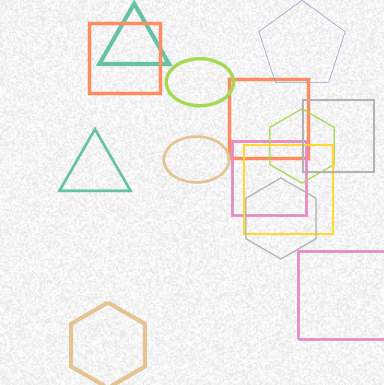[{"shape": "triangle", "thickness": 2, "radius": 0.53, "center": [0.247, 0.558]}, {"shape": "triangle", "thickness": 3, "radius": 0.52, "center": [0.349, 0.886]}, {"shape": "square", "thickness": 2.5, "radius": 0.51, "center": [0.697, 0.692]}, {"shape": "square", "thickness": 2.5, "radius": 0.46, "center": [0.323, 0.85]}, {"shape": "pentagon", "thickness": 0.5, "radius": 0.59, "center": [0.784, 0.881]}, {"shape": "square", "thickness": 2, "radius": 0.57, "center": [0.89, 0.234]}, {"shape": "square", "thickness": 2, "radius": 0.48, "center": [0.7, 0.537]}, {"shape": "hexagon", "thickness": 1, "radius": 0.48, "center": [0.784, 0.621]}, {"shape": "oval", "thickness": 2.5, "radius": 0.44, "center": [0.519, 0.786]}, {"shape": "square", "thickness": 1.5, "radius": 0.58, "center": [0.751, 0.509]}, {"shape": "oval", "thickness": 2, "radius": 0.42, "center": [0.51, 0.586]}, {"shape": "hexagon", "thickness": 3, "radius": 0.55, "center": [0.281, 0.103]}, {"shape": "square", "thickness": 1.5, "radius": 0.46, "center": [0.879, 0.647]}, {"shape": "hexagon", "thickness": 1, "radius": 0.53, "center": [0.73, 0.432]}]